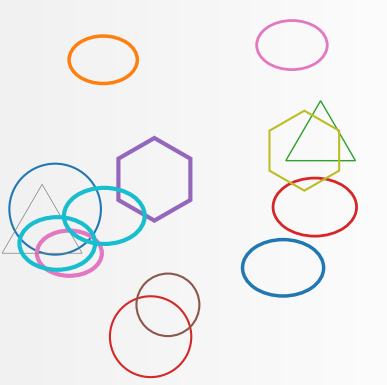[{"shape": "oval", "thickness": 2.5, "radius": 0.52, "center": [0.731, 0.304]}, {"shape": "circle", "thickness": 1.5, "radius": 0.59, "center": [0.142, 0.457]}, {"shape": "oval", "thickness": 2.5, "radius": 0.44, "center": [0.266, 0.845]}, {"shape": "triangle", "thickness": 1, "radius": 0.52, "center": [0.827, 0.635]}, {"shape": "oval", "thickness": 2, "radius": 0.54, "center": [0.812, 0.462]}, {"shape": "circle", "thickness": 1.5, "radius": 0.53, "center": [0.389, 0.125]}, {"shape": "hexagon", "thickness": 3, "radius": 0.54, "center": [0.398, 0.534]}, {"shape": "circle", "thickness": 1.5, "radius": 0.41, "center": [0.433, 0.208]}, {"shape": "oval", "thickness": 3, "radius": 0.42, "center": [0.179, 0.342]}, {"shape": "oval", "thickness": 2, "radius": 0.46, "center": [0.753, 0.883]}, {"shape": "triangle", "thickness": 0.5, "radius": 0.6, "center": [0.109, 0.402]}, {"shape": "hexagon", "thickness": 1.5, "radius": 0.52, "center": [0.785, 0.609]}, {"shape": "oval", "thickness": 3, "radius": 0.52, "center": [0.269, 0.439]}, {"shape": "oval", "thickness": 3, "radius": 0.49, "center": [0.148, 0.368]}]